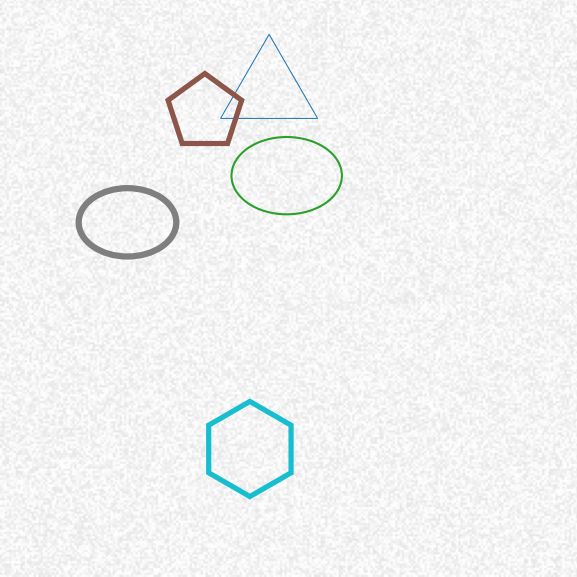[{"shape": "triangle", "thickness": 0.5, "radius": 0.49, "center": [0.466, 0.843]}, {"shape": "oval", "thickness": 1, "radius": 0.48, "center": [0.496, 0.695]}, {"shape": "pentagon", "thickness": 2.5, "radius": 0.33, "center": [0.355, 0.805]}, {"shape": "oval", "thickness": 3, "radius": 0.42, "center": [0.221, 0.614]}, {"shape": "hexagon", "thickness": 2.5, "radius": 0.41, "center": [0.433, 0.222]}]